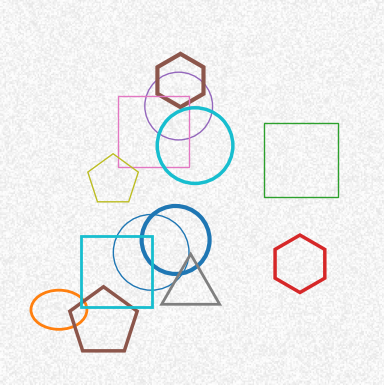[{"shape": "circle", "thickness": 3, "radius": 0.44, "center": [0.456, 0.377]}, {"shape": "circle", "thickness": 1, "radius": 0.49, "center": [0.393, 0.345]}, {"shape": "oval", "thickness": 2, "radius": 0.36, "center": [0.153, 0.195]}, {"shape": "square", "thickness": 1, "radius": 0.48, "center": [0.782, 0.584]}, {"shape": "hexagon", "thickness": 2.5, "radius": 0.37, "center": [0.779, 0.315]}, {"shape": "circle", "thickness": 1, "radius": 0.44, "center": [0.464, 0.725]}, {"shape": "pentagon", "thickness": 2.5, "radius": 0.46, "center": [0.269, 0.163]}, {"shape": "hexagon", "thickness": 3, "radius": 0.35, "center": [0.469, 0.791]}, {"shape": "square", "thickness": 1, "radius": 0.46, "center": [0.398, 0.659]}, {"shape": "triangle", "thickness": 2, "radius": 0.43, "center": [0.495, 0.253]}, {"shape": "pentagon", "thickness": 1, "radius": 0.34, "center": [0.294, 0.532]}, {"shape": "square", "thickness": 2, "radius": 0.46, "center": [0.303, 0.295]}, {"shape": "circle", "thickness": 2.5, "radius": 0.49, "center": [0.507, 0.622]}]